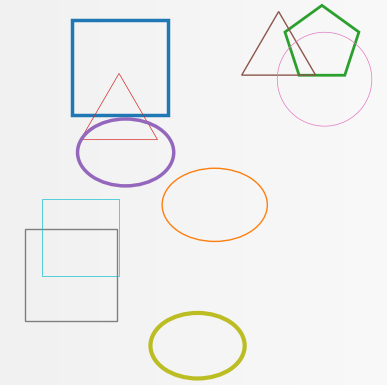[{"shape": "square", "thickness": 2.5, "radius": 0.62, "center": [0.309, 0.825]}, {"shape": "oval", "thickness": 1, "radius": 0.68, "center": [0.554, 0.468]}, {"shape": "pentagon", "thickness": 2, "radius": 0.5, "center": [0.831, 0.886]}, {"shape": "triangle", "thickness": 0.5, "radius": 0.57, "center": [0.307, 0.695]}, {"shape": "oval", "thickness": 2.5, "radius": 0.62, "center": [0.324, 0.604]}, {"shape": "triangle", "thickness": 1, "radius": 0.55, "center": [0.719, 0.86]}, {"shape": "circle", "thickness": 0.5, "radius": 0.61, "center": [0.838, 0.794]}, {"shape": "square", "thickness": 1, "radius": 0.6, "center": [0.183, 0.287]}, {"shape": "oval", "thickness": 3, "radius": 0.61, "center": [0.51, 0.102]}, {"shape": "square", "thickness": 0.5, "radius": 0.5, "center": [0.208, 0.383]}]